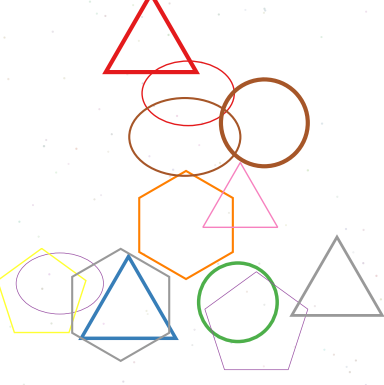[{"shape": "triangle", "thickness": 3, "radius": 0.68, "center": [0.392, 0.881]}, {"shape": "oval", "thickness": 1, "radius": 0.6, "center": [0.489, 0.758]}, {"shape": "triangle", "thickness": 2.5, "radius": 0.71, "center": [0.334, 0.192]}, {"shape": "circle", "thickness": 2.5, "radius": 0.51, "center": [0.618, 0.215]}, {"shape": "pentagon", "thickness": 0.5, "radius": 0.7, "center": [0.666, 0.154]}, {"shape": "oval", "thickness": 0.5, "radius": 0.57, "center": [0.155, 0.264]}, {"shape": "hexagon", "thickness": 1.5, "radius": 0.7, "center": [0.483, 0.416]}, {"shape": "pentagon", "thickness": 1, "radius": 0.6, "center": [0.108, 0.234]}, {"shape": "oval", "thickness": 1.5, "radius": 0.72, "center": [0.48, 0.644]}, {"shape": "circle", "thickness": 3, "radius": 0.56, "center": [0.687, 0.681]}, {"shape": "triangle", "thickness": 1, "radius": 0.56, "center": [0.624, 0.466]}, {"shape": "hexagon", "thickness": 1.5, "radius": 0.73, "center": [0.314, 0.208]}, {"shape": "triangle", "thickness": 2, "radius": 0.68, "center": [0.875, 0.249]}]